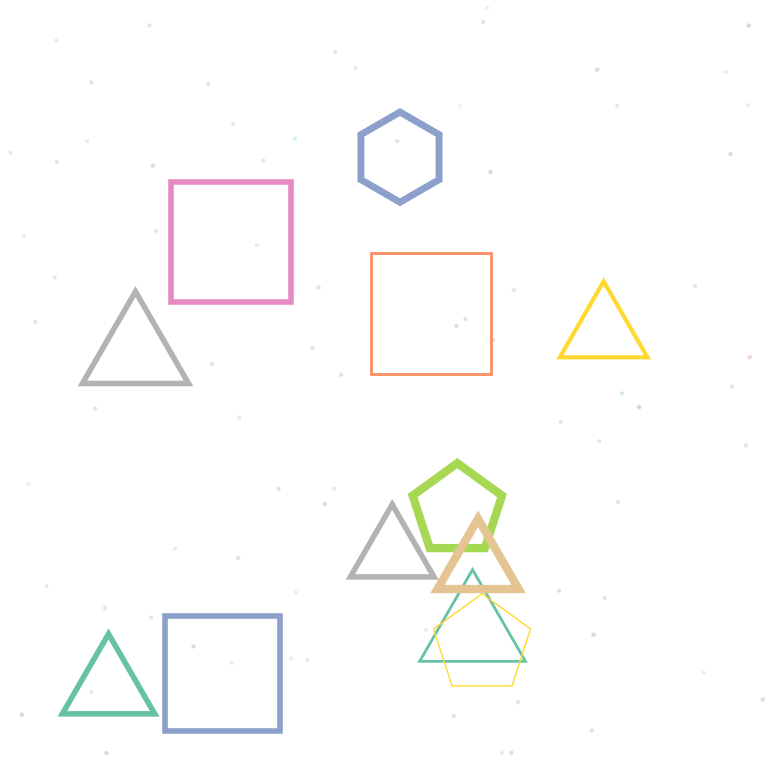[{"shape": "triangle", "thickness": 1, "radius": 0.4, "center": [0.614, 0.181]}, {"shape": "triangle", "thickness": 2, "radius": 0.35, "center": [0.141, 0.108]}, {"shape": "square", "thickness": 1, "radius": 0.39, "center": [0.56, 0.593]}, {"shape": "hexagon", "thickness": 2.5, "radius": 0.29, "center": [0.519, 0.796]}, {"shape": "square", "thickness": 2, "radius": 0.37, "center": [0.29, 0.125]}, {"shape": "square", "thickness": 2, "radius": 0.39, "center": [0.3, 0.686]}, {"shape": "pentagon", "thickness": 3, "radius": 0.3, "center": [0.594, 0.338]}, {"shape": "triangle", "thickness": 1.5, "radius": 0.33, "center": [0.784, 0.569]}, {"shape": "pentagon", "thickness": 0.5, "radius": 0.33, "center": [0.626, 0.163]}, {"shape": "triangle", "thickness": 3, "radius": 0.3, "center": [0.621, 0.265]}, {"shape": "triangle", "thickness": 2, "radius": 0.31, "center": [0.509, 0.282]}, {"shape": "triangle", "thickness": 2, "radius": 0.4, "center": [0.176, 0.542]}]